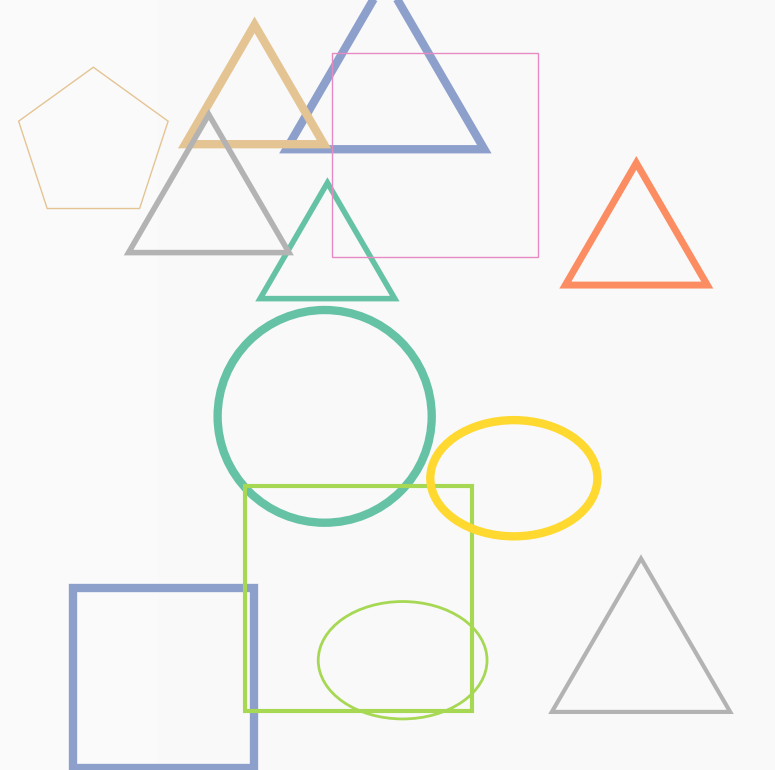[{"shape": "circle", "thickness": 3, "radius": 0.69, "center": [0.419, 0.459]}, {"shape": "triangle", "thickness": 2, "radius": 0.5, "center": [0.422, 0.662]}, {"shape": "triangle", "thickness": 2.5, "radius": 0.53, "center": [0.821, 0.683]}, {"shape": "square", "thickness": 3, "radius": 0.58, "center": [0.211, 0.119]}, {"shape": "triangle", "thickness": 3, "radius": 0.74, "center": [0.497, 0.88]}, {"shape": "square", "thickness": 0.5, "radius": 0.66, "center": [0.562, 0.799]}, {"shape": "square", "thickness": 1.5, "radius": 0.73, "center": [0.463, 0.223]}, {"shape": "oval", "thickness": 1, "radius": 0.54, "center": [0.52, 0.143]}, {"shape": "oval", "thickness": 3, "radius": 0.54, "center": [0.663, 0.379]}, {"shape": "pentagon", "thickness": 0.5, "radius": 0.51, "center": [0.12, 0.811]}, {"shape": "triangle", "thickness": 3, "radius": 0.52, "center": [0.328, 0.864]}, {"shape": "triangle", "thickness": 1.5, "radius": 0.66, "center": [0.827, 0.142]}, {"shape": "triangle", "thickness": 2, "radius": 0.6, "center": [0.269, 0.732]}]